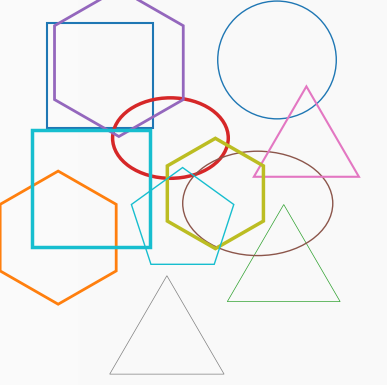[{"shape": "square", "thickness": 1.5, "radius": 0.68, "center": [0.258, 0.804]}, {"shape": "circle", "thickness": 1, "radius": 0.76, "center": [0.715, 0.844]}, {"shape": "hexagon", "thickness": 2, "radius": 0.86, "center": [0.15, 0.383]}, {"shape": "triangle", "thickness": 0.5, "radius": 0.84, "center": [0.732, 0.301]}, {"shape": "oval", "thickness": 2.5, "radius": 0.75, "center": [0.44, 0.641]}, {"shape": "hexagon", "thickness": 2, "radius": 0.96, "center": [0.307, 0.837]}, {"shape": "oval", "thickness": 1, "radius": 0.97, "center": [0.665, 0.472]}, {"shape": "triangle", "thickness": 1.5, "radius": 0.78, "center": [0.791, 0.619]}, {"shape": "triangle", "thickness": 0.5, "radius": 0.85, "center": [0.431, 0.113]}, {"shape": "hexagon", "thickness": 2.5, "radius": 0.72, "center": [0.556, 0.497]}, {"shape": "square", "thickness": 2.5, "radius": 0.76, "center": [0.234, 0.511]}, {"shape": "pentagon", "thickness": 1, "radius": 0.69, "center": [0.471, 0.426]}]